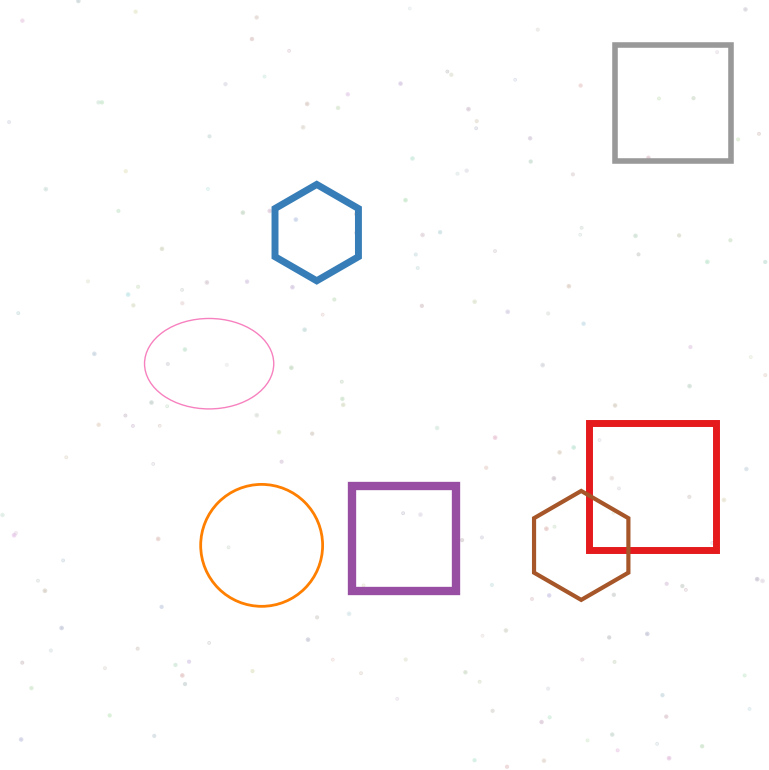[{"shape": "square", "thickness": 2.5, "radius": 0.41, "center": [0.847, 0.368]}, {"shape": "hexagon", "thickness": 2.5, "radius": 0.31, "center": [0.411, 0.698]}, {"shape": "square", "thickness": 3, "radius": 0.34, "center": [0.525, 0.301]}, {"shape": "circle", "thickness": 1, "radius": 0.4, "center": [0.34, 0.292]}, {"shape": "hexagon", "thickness": 1.5, "radius": 0.35, "center": [0.755, 0.292]}, {"shape": "oval", "thickness": 0.5, "radius": 0.42, "center": [0.272, 0.528]}, {"shape": "square", "thickness": 2, "radius": 0.38, "center": [0.874, 0.866]}]